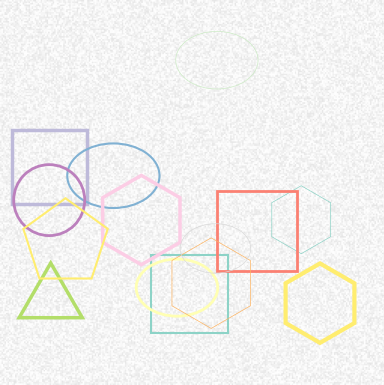[{"shape": "square", "thickness": 1.5, "radius": 0.5, "center": [0.493, 0.236]}, {"shape": "hexagon", "thickness": 0.5, "radius": 0.44, "center": [0.782, 0.429]}, {"shape": "oval", "thickness": 2, "radius": 0.53, "center": [0.46, 0.253]}, {"shape": "square", "thickness": 2.5, "radius": 0.49, "center": [0.128, 0.566]}, {"shape": "square", "thickness": 2, "radius": 0.52, "center": [0.668, 0.4]}, {"shape": "oval", "thickness": 1.5, "radius": 0.6, "center": [0.295, 0.544]}, {"shape": "hexagon", "thickness": 0.5, "radius": 0.59, "center": [0.549, 0.265]}, {"shape": "triangle", "thickness": 2.5, "radius": 0.47, "center": [0.132, 0.222]}, {"shape": "hexagon", "thickness": 2.5, "radius": 0.58, "center": [0.367, 0.428]}, {"shape": "oval", "thickness": 0.5, "radius": 0.46, "center": [0.56, 0.355]}, {"shape": "circle", "thickness": 2, "radius": 0.46, "center": [0.128, 0.48]}, {"shape": "oval", "thickness": 0.5, "radius": 0.53, "center": [0.563, 0.844]}, {"shape": "hexagon", "thickness": 3, "radius": 0.52, "center": [0.831, 0.213]}, {"shape": "pentagon", "thickness": 1.5, "radius": 0.58, "center": [0.17, 0.37]}]